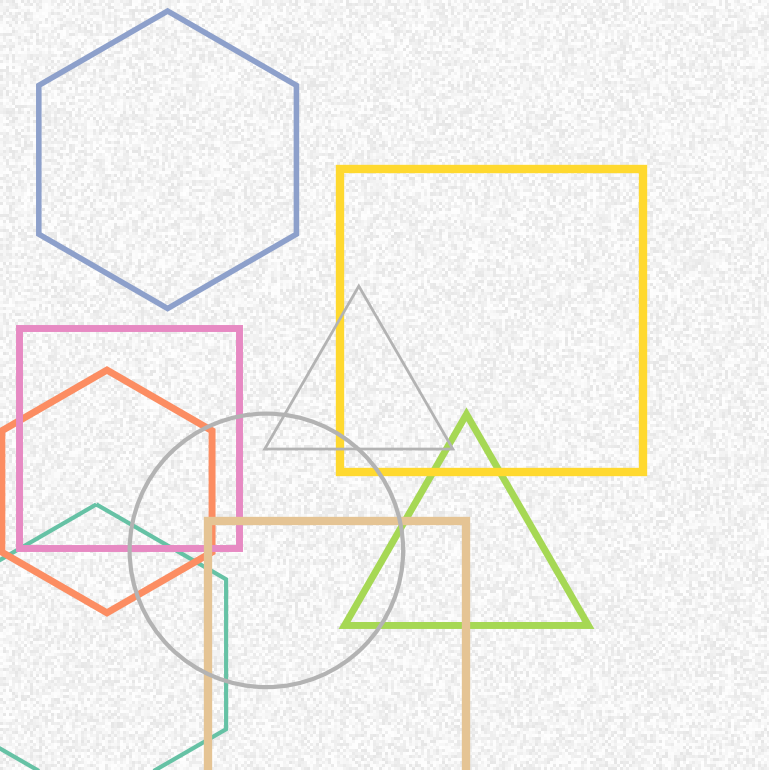[{"shape": "hexagon", "thickness": 1.5, "radius": 0.97, "center": [0.125, 0.15]}, {"shape": "hexagon", "thickness": 2.5, "radius": 0.79, "center": [0.139, 0.362]}, {"shape": "hexagon", "thickness": 2, "radius": 0.97, "center": [0.218, 0.793]}, {"shape": "square", "thickness": 2.5, "radius": 0.71, "center": [0.168, 0.431]}, {"shape": "triangle", "thickness": 2.5, "radius": 0.91, "center": [0.606, 0.279]}, {"shape": "square", "thickness": 3, "radius": 0.98, "center": [0.639, 0.583]}, {"shape": "square", "thickness": 3, "radius": 0.84, "center": [0.438, 0.155]}, {"shape": "triangle", "thickness": 1, "radius": 0.71, "center": [0.466, 0.487]}, {"shape": "circle", "thickness": 1.5, "radius": 0.89, "center": [0.346, 0.285]}]